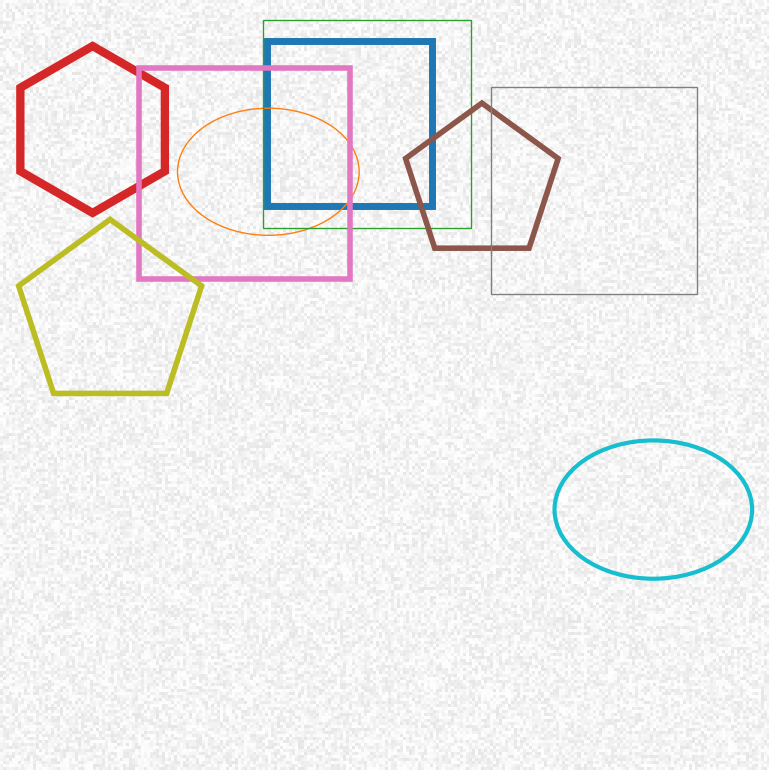[{"shape": "square", "thickness": 2.5, "radius": 0.54, "center": [0.454, 0.84]}, {"shape": "oval", "thickness": 0.5, "radius": 0.59, "center": [0.349, 0.777]}, {"shape": "square", "thickness": 0.5, "radius": 0.68, "center": [0.476, 0.839]}, {"shape": "hexagon", "thickness": 3, "radius": 0.54, "center": [0.12, 0.832]}, {"shape": "pentagon", "thickness": 2, "radius": 0.52, "center": [0.626, 0.762]}, {"shape": "square", "thickness": 2, "radius": 0.69, "center": [0.318, 0.775]}, {"shape": "square", "thickness": 0.5, "radius": 0.67, "center": [0.771, 0.753]}, {"shape": "pentagon", "thickness": 2, "radius": 0.62, "center": [0.143, 0.59]}, {"shape": "oval", "thickness": 1.5, "radius": 0.64, "center": [0.848, 0.338]}]